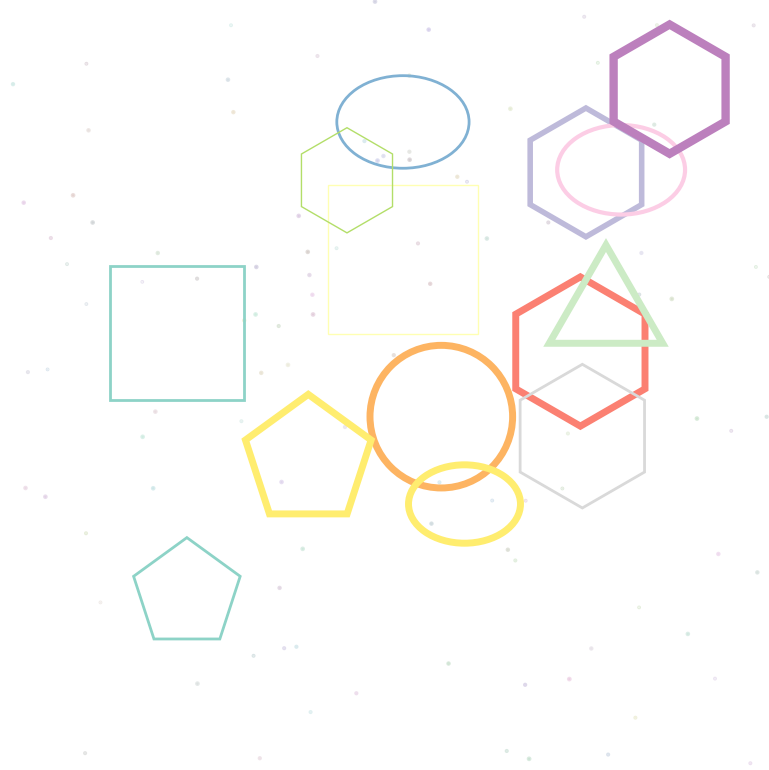[{"shape": "pentagon", "thickness": 1, "radius": 0.36, "center": [0.243, 0.229]}, {"shape": "square", "thickness": 1, "radius": 0.44, "center": [0.23, 0.568]}, {"shape": "square", "thickness": 0.5, "radius": 0.49, "center": [0.523, 0.663]}, {"shape": "hexagon", "thickness": 2, "radius": 0.42, "center": [0.761, 0.776]}, {"shape": "hexagon", "thickness": 2.5, "radius": 0.48, "center": [0.754, 0.543]}, {"shape": "oval", "thickness": 1, "radius": 0.43, "center": [0.523, 0.842]}, {"shape": "circle", "thickness": 2.5, "radius": 0.46, "center": [0.573, 0.459]}, {"shape": "hexagon", "thickness": 0.5, "radius": 0.34, "center": [0.451, 0.766]}, {"shape": "oval", "thickness": 1.5, "radius": 0.42, "center": [0.807, 0.779]}, {"shape": "hexagon", "thickness": 1, "radius": 0.47, "center": [0.756, 0.434]}, {"shape": "hexagon", "thickness": 3, "radius": 0.42, "center": [0.87, 0.884]}, {"shape": "triangle", "thickness": 2.5, "radius": 0.43, "center": [0.787, 0.597]}, {"shape": "oval", "thickness": 2.5, "radius": 0.36, "center": [0.603, 0.345]}, {"shape": "pentagon", "thickness": 2.5, "radius": 0.43, "center": [0.4, 0.402]}]